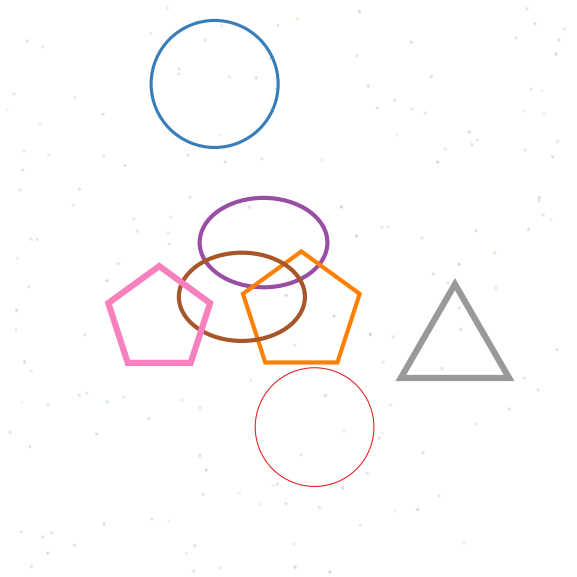[{"shape": "circle", "thickness": 0.5, "radius": 0.51, "center": [0.545, 0.26]}, {"shape": "circle", "thickness": 1.5, "radius": 0.55, "center": [0.372, 0.854]}, {"shape": "oval", "thickness": 2, "radius": 0.55, "center": [0.456, 0.579]}, {"shape": "pentagon", "thickness": 2, "radius": 0.53, "center": [0.522, 0.457]}, {"shape": "oval", "thickness": 2, "radius": 0.55, "center": [0.419, 0.485]}, {"shape": "pentagon", "thickness": 3, "radius": 0.46, "center": [0.276, 0.446]}, {"shape": "triangle", "thickness": 3, "radius": 0.54, "center": [0.788, 0.399]}]